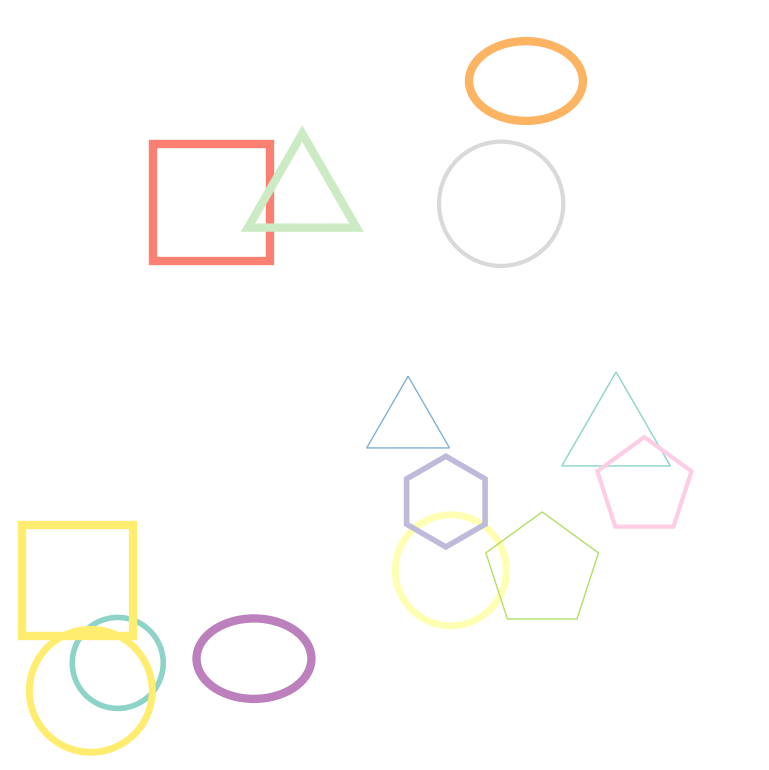[{"shape": "triangle", "thickness": 0.5, "radius": 0.41, "center": [0.8, 0.436]}, {"shape": "circle", "thickness": 2, "radius": 0.3, "center": [0.153, 0.139]}, {"shape": "circle", "thickness": 2.5, "radius": 0.36, "center": [0.585, 0.259]}, {"shape": "hexagon", "thickness": 2, "radius": 0.29, "center": [0.579, 0.349]}, {"shape": "square", "thickness": 3, "radius": 0.38, "center": [0.274, 0.737]}, {"shape": "triangle", "thickness": 0.5, "radius": 0.31, "center": [0.53, 0.449]}, {"shape": "oval", "thickness": 3, "radius": 0.37, "center": [0.683, 0.895]}, {"shape": "pentagon", "thickness": 0.5, "radius": 0.38, "center": [0.704, 0.258]}, {"shape": "pentagon", "thickness": 1.5, "radius": 0.32, "center": [0.837, 0.368]}, {"shape": "circle", "thickness": 1.5, "radius": 0.4, "center": [0.651, 0.735]}, {"shape": "oval", "thickness": 3, "radius": 0.37, "center": [0.33, 0.145]}, {"shape": "triangle", "thickness": 3, "radius": 0.41, "center": [0.393, 0.745]}, {"shape": "circle", "thickness": 2.5, "radius": 0.4, "center": [0.118, 0.103]}, {"shape": "square", "thickness": 3, "radius": 0.36, "center": [0.1, 0.246]}]